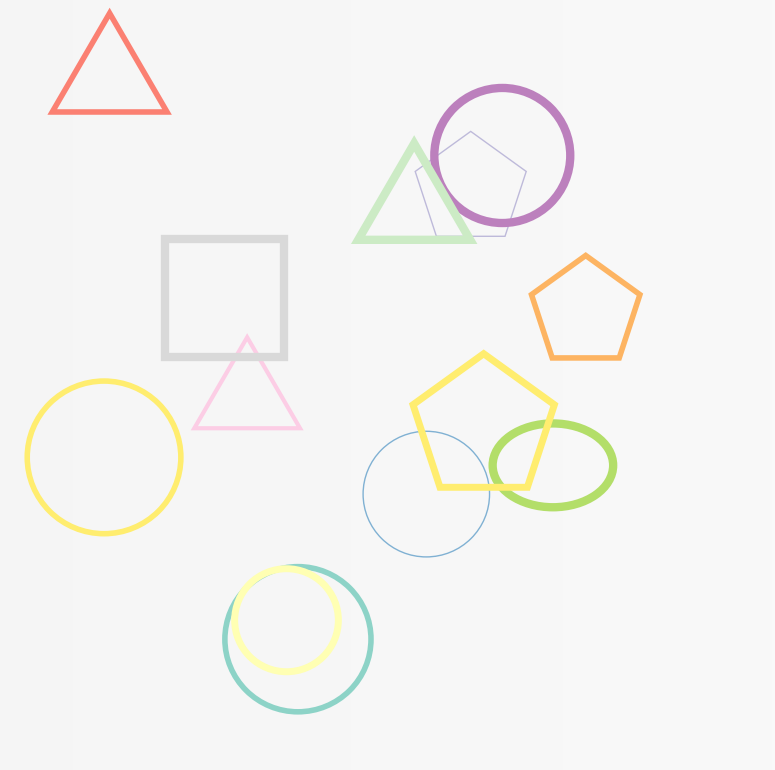[{"shape": "circle", "thickness": 2, "radius": 0.47, "center": [0.384, 0.17]}, {"shape": "circle", "thickness": 2.5, "radius": 0.33, "center": [0.37, 0.195]}, {"shape": "pentagon", "thickness": 0.5, "radius": 0.38, "center": [0.607, 0.754]}, {"shape": "triangle", "thickness": 2, "radius": 0.43, "center": [0.141, 0.897]}, {"shape": "circle", "thickness": 0.5, "radius": 0.41, "center": [0.55, 0.358]}, {"shape": "pentagon", "thickness": 2, "radius": 0.37, "center": [0.756, 0.595]}, {"shape": "oval", "thickness": 3, "radius": 0.39, "center": [0.713, 0.396]}, {"shape": "triangle", "thickness": 1.5, "radius": 0.39, "center": [0.319, 0.483]}, {"shape": "square", "thickness": 3, "radius": 0.38, "center": [0.29, 0.613]}, {"shape": "circle", "thickness": 3, "radius": 0.44, "center": [0.648, 0.798]}, {"shape": "triangle", "thickness": 3, "radius": 0.42, "center": [0.534, 0.73]}, {"shape": "circle", "thickness": 2, "radius": 0.5, "center": [0.134, 0.406]}, {"shape": "pentagon", "thickness": 2.5, "radius": 0.48, "center": [0.624, 0.445]}]